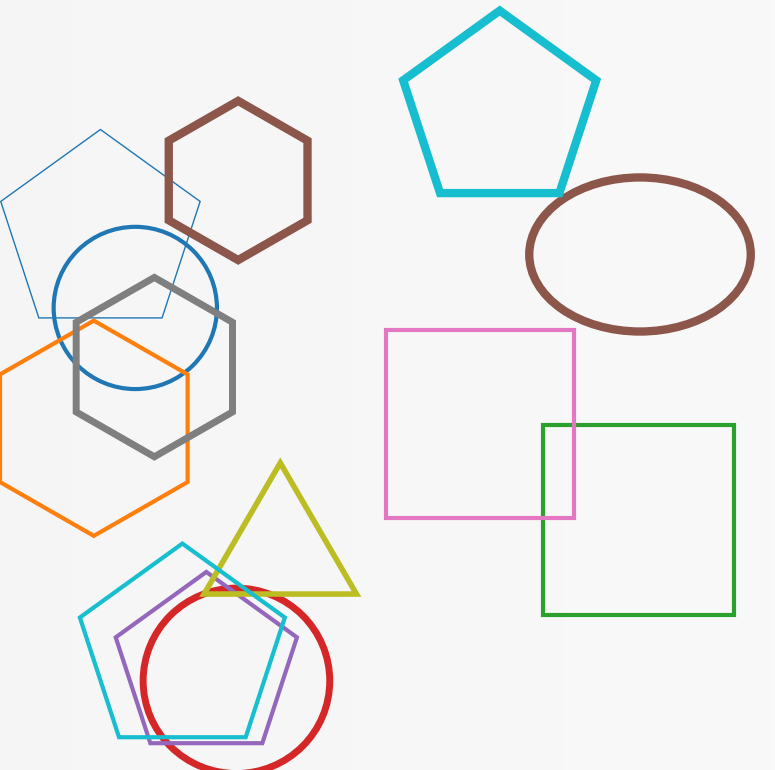[{"shape": "pentagon", "thickness": 0.5, "radius": 0.68, "center": [0.13, 0.697]}, {"shape": "circle", "thickness": 1.5, "radius": 0.53, "center": [0.175, 0.6]}, {"shape": "hexagon", "thickness": 1.5, "radius": 0.7, "center": [0.121, 0.444]}, {"shape": "square", "thickness": 1.5, "radius": 0.62, "center": [0.824, 0.325]}, {"shape": "circle", "thickness": 2.5, "radius": 0.6, "center": [0.305, 0.116]}, {"shape": "pentagon", "thickness": 1.5, "radius": 0.61, "center": [0.266, 0.134]}, {"shape": "hexagon", "thickness": 3, "radius": 0.52, "center": [0.307, 0.766]}, {"shape": "oval", "thickness": 3, "radius": 0.71, "center": [0.826, 0.67]}, {"shape": "square", "thickness": 1.5, "radius": 0.61, "center": [0.619, 0.449]}, {"shape": "hexagon", "thickness": 2.5, "radius": 0.58, "center": [0.199, 0.523]}, {"shape": "triangle", "thickness": 2, "radius": 0.57, "center": [0.362, 0.285]}, {"shape": "pentagon", "thickness": 3, "radius": 0.65, "center": [0.645, 0.855]}, {"shape": "pentagon", "thickness": 1.5, "radius": 0.7, "center": [0.235, 0.155]}]